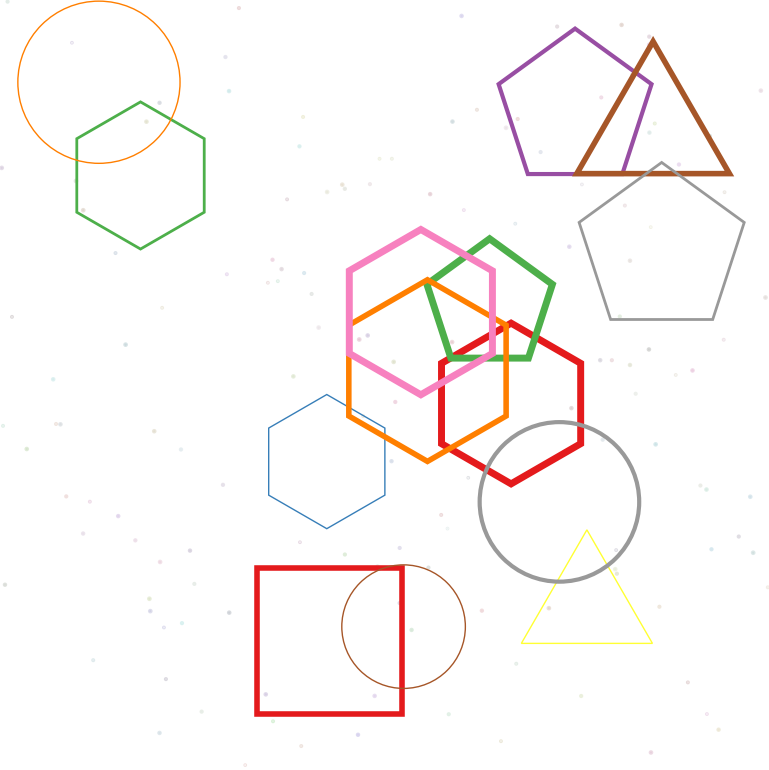[{"shape": "square", "thickness": 2, "radius": 0.47, "center": [0.428, 0.167]}, {"shape": "hexagon", "thickness": 2.5, "radius": 0.52, "center": [0.664, 0.476]}, {"shape": "hexagon", "thickness": 0.5, "radius": 0.44, "center": [0.424, 0.401]}, {"shape": "hexagon", "thickness": 1, "radius": 0.48, "center": [0.182, 0.772]}, {"shape": "pentagon", "thickness": 2.5, "radius": 0.43, "center": [0.636, 0.604]}, {"shape": "pentagon", "thickness": 1.5, "radius": 0.52, "center": [0.747, 0.858]}, {"shape": "hexagon", "thickness": 2, "radius": 0.59, "center": [0.555, 0.519]}, {"shape": "circle", "thickness": 0.5, "radius": 0.53, "center": [0.128, 0.893]}, {"shape": "triangle", "thickness": 0.5, "radius": 0.49, "center": [0.762, 0.214]}, {"shape": "triangle", "thickness": 2, "radius": 0.57, "center": [0.848, 0.832]}, {"shape": "circle", "thickness": 0.5, "radius": 0.4, "center": [0.524, 0.186]}, {"shape": "hexagon", "thickness": 2.5, "radius": 0.54, "center": [0.547, 0.595]}, {"shape": "circle", "thickness": 1.5, "radius": 0.52, "center": [0.727, 0.348]}, {"shape": "pentagon", "thickness": 1, "radius": 0.56, "center": [0.859, 0.676]}]